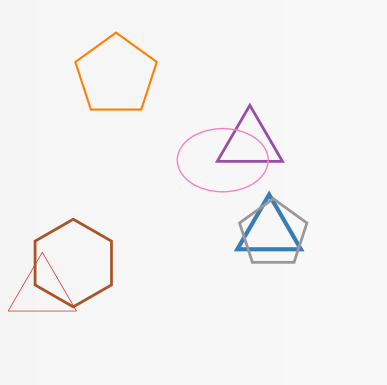[{"shape": "triangle", "thickness": 0.5, "radius": 0.51, "center": [0.109, 0.243]}, {"shape": "triangle", "thickness": 3, "radius": 0.47, "center": [0.694, 0.4]}, {"shape": "triangle", "thickness": 2, "radius": 0.49, "center": [0.645, 0.629]}, {"shape": "pentagon", "thickness": 1.5, "radius": 0.55, "center": [0.3, 0.805]}, {"shape": "hexagon", "thickness": 2, "radius": 0.57, "center": [0.189, 0.317]}, {"shape": "oval", "thickness": 1, "radius": 0.59, "center": [0.575, 0.584]}, {"shape": "pentagon", "thickness": 2, "radius": 0.46, "center": [0.705, 0.393]}]